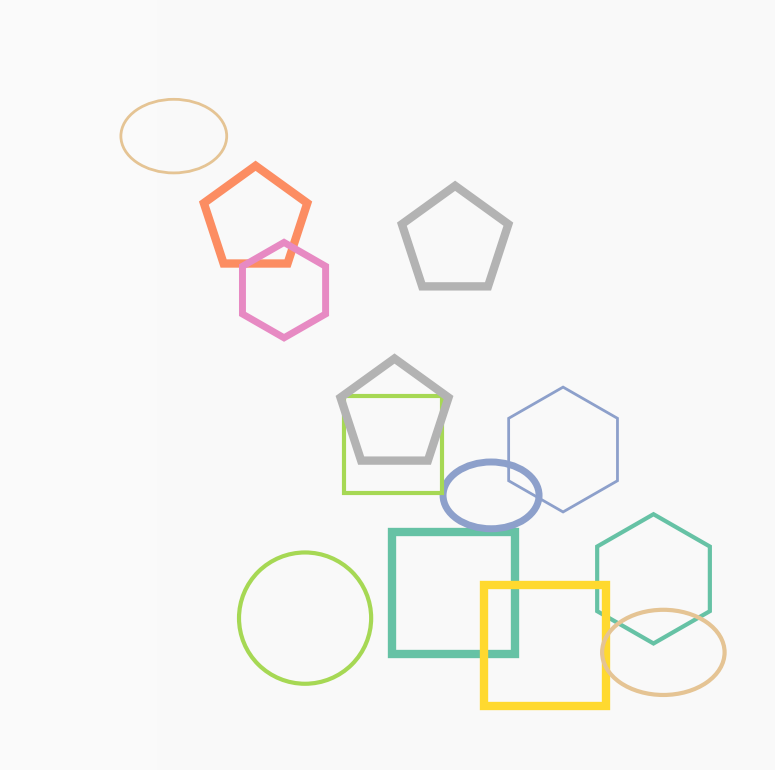[{"shape": "hexagon", "thickness": 1.5, "radius": 0.42, "center": [0.843, 0.248]}, {"shape": "square", "thickness": 3, "radius": 0.4, "center": [0.586, 0.23]}, {"shape": "pentagon", "thickness": 3, "radius": 0.35, "center": [0.33, 0.715]}, {"shape": "oval", "thickness": 2.5, "radius": 0.31, "center": [0.634, 0.357]}, {"shape": "hexagon", "thickness": 1, "radius": 0.41, "center": [0.727, 0.416]}, {"shape": "hexagon", "thickness": 2.5, "radius": 0.31, "center": [0.366, 0.623]}, {"shape": "circle", "thickness": 1.5, "radius": 0.43, "center": [0.394, 0.197]}, {"shape": "square", "thickness": 1.5, "radius": 0.32, "center": [0.507, 0.423]}, {"shape": "square", "thickness": 3, "radius": 0.39, "center": [0.703, 0.162]}, {"shape": "oval", "thickness": 1.5, "radius": 0.4, "center": [0.856, 0.153]}, {"shape": "oval", "thickness": 1, "radius": 0.34, "center": [0.224, 0.823]}, {"shape": "pentagon", "thickness": 3, "radius": 0.37, "center": [0.509, 0.461]}, {"shape": "pentagon", "thickness": 3, "radius": 0.36, "center": [0.587, 0.687]}]